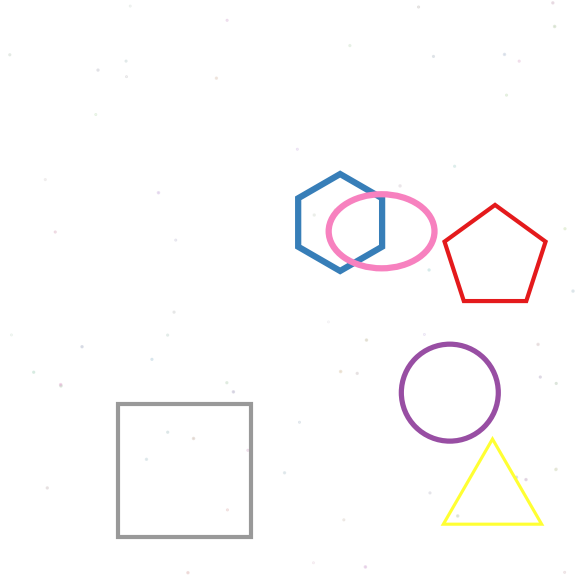[{"shape": "pentagon", "thickness": 2, "radius": 0.46, "center": [0.857, 0.552]}, {"shape": "hexagon", "thickness": 3, "radius": 0.42, "center": [0.589, 0.614]}, {"shape": "circle", "thickness": 2.5, "radius": 0.42, "center": [0.779, 0.319]}, {"shape": "triangle", "thickness": 1.5, "radius": 0.49, "center": [0.853, 0.141]}, {"shape": "oval", "thickness": 3, "radius": 0.46, "center": [0.661, 0.599]}, {"shape": "square", "thickness": 2, "radius": 0.58, "center": [0.32, 0.184]}]